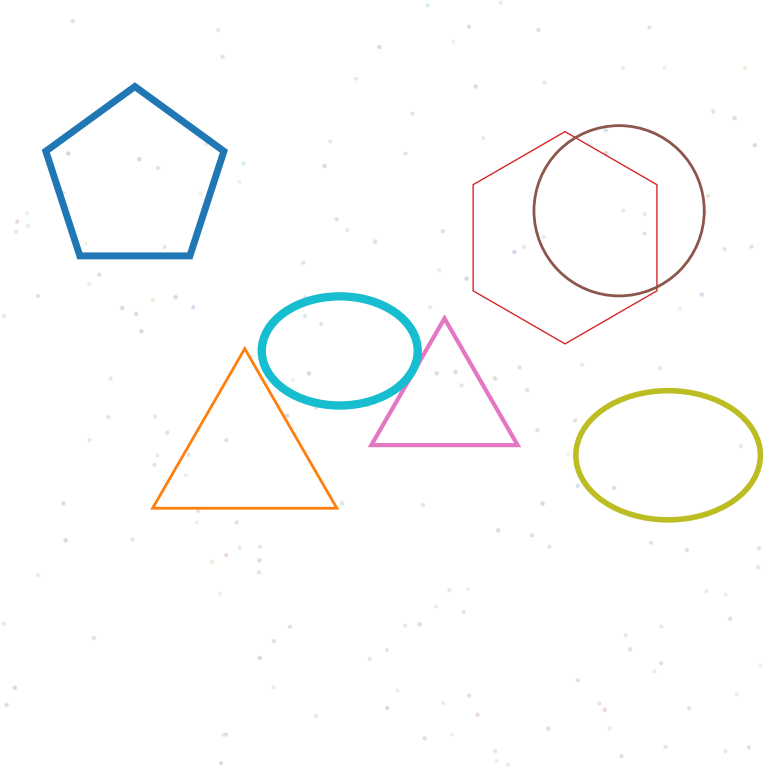[{"shape": "pentagon", "thickness": 2.5, "radius": 0.61, "center": [0.175, 0.766]}, {"shape": "triangle", "thickness": 1, "radius": 0.69, "center": [0.318, 0.409]}, {"shape": "hexagon", "thickness": 0.5, "radius": 0.69, "center": [0.734, 0.691]}, {"shape": "circle", "thickness": 1, "radius": 0.55, "center": [0.804, 0.726]}, {"shape": "triangle", "thickness": 1.5, "radius": 0.55, "center": [0.577, 0.477]}, {"shape": "oval", "thickness": 2, "radius": 0.6, "center": [0.868, 0.409]}, {"shape": "oval", "thickness": 3, "radius": 0.51, "center": [0.441, 0.544]}]